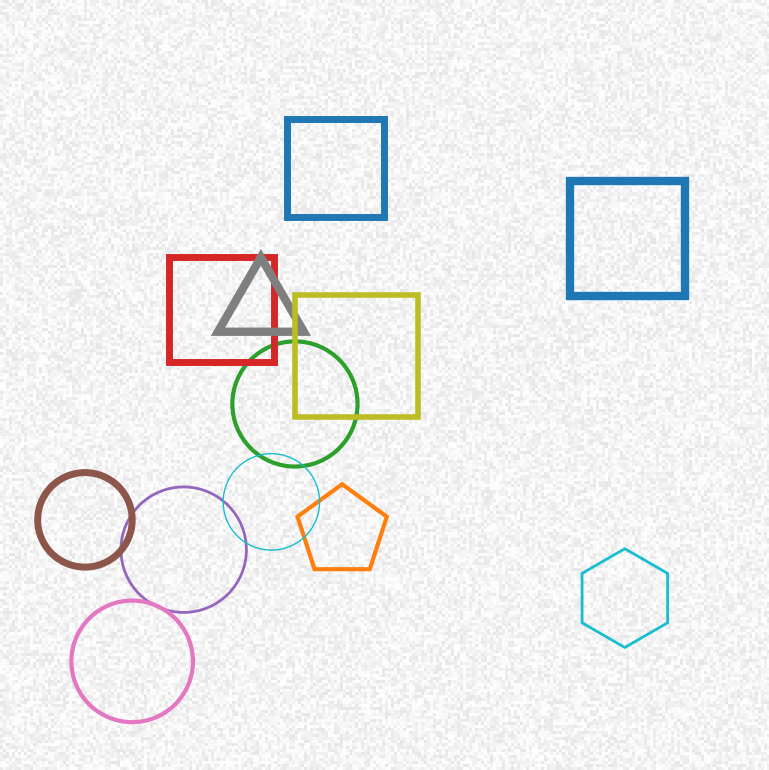[{"shape": "square", "thickness": 3, "radius": 0.37, "center": [0.815, 0.69]}, {"shape": "square", "thickness": 2.5, "radius": 0.32, "center": [0.436, 0.782]}, {"shape": "pentagon", "thickness": 1.5, "radius": 0.31, "center": [0.444, 0.31]}, {"shape": "circle", "thickness": 1.5, "radius": 0.41, "center": [0.383, 0.475]}, {"shape": "square", "thickness": 2.5, "radius": 0.34, "center": [0.288, 0.598]}, {"shape": "circle", "thickness": 1, "radius": 0.41, "center": [0.239, 0.286]}, {"shape": "circle", "thickness": 2.5, "radius": 0.31, "center": [0.11, 0.325]}, {"shape": "circle", "thickness": 1.5, "radius": 0.39, "center": [0.172, 0.141]}, {"shape": "triangle", "thickness": 3, "radius": 0.32, "center": [0.339, 0.601]}, {"shape": "square", "thickness": 2, "radius": 0.4, "center": [0.463, 0.538]}, {"shape": "circle", "thickness": 0.5, "radius": 0.31, "center": [0.352, 0.348]}, {"shape": "hexagon", "thickness": 1, "radius": 0.32, "center": [0.811, 0.223]}]